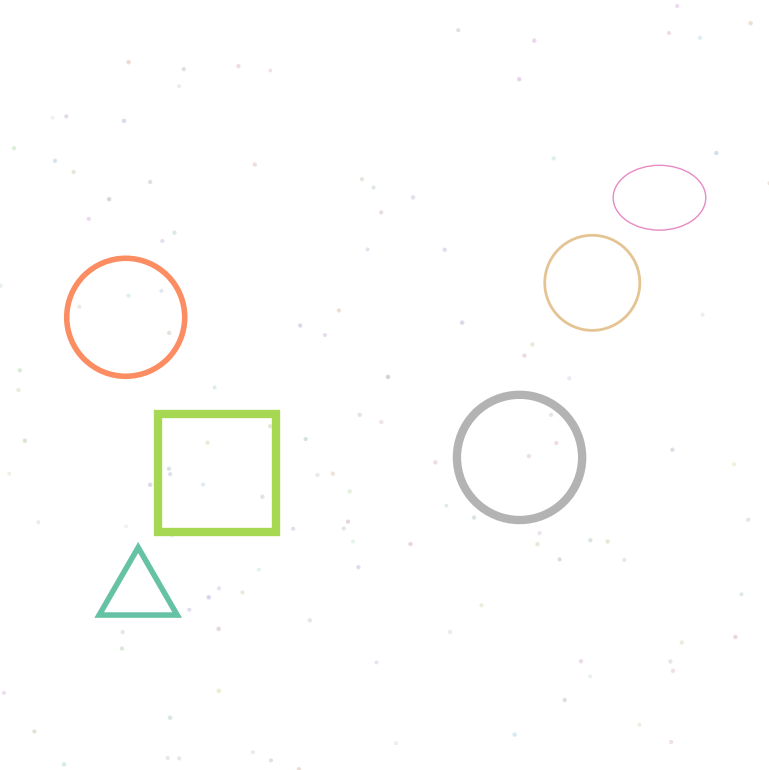[{"shape": "triangle", "thickness": 2, "radius": 0.29, "center": [0.179, 0.23]}, {"shape": "circle", "thickness": 2, "radius": 0.38, "center": [0.163, 0.588]}, {"shape": "oval", "thickness": 0.5, "radius": 0.3, "center": [0.856, 0.743]}, {"shape": "square", "thickness": 3, "radius": 0.38, "center": [0.282, 0.386]}, {"shape": "circle", "thickness": 1, "radius": 0.31, "center": [0.769, 0.633]}, {"shape": "circle", "thickness": 3, "radius": 0.41, "center": [0.675, 0.406]}]